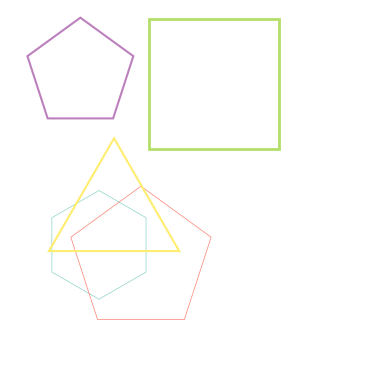[{"shape": "hexagon", "thickness": 0.5, "radius": 0.71, "center": [0.257, 0.364]}, {"shape": "pentagon", "thickness": 0.5, "radius": 0.96, "center": [0.366, 0.325]}, {"shape": "square", "thickness": 2, "radius": 0.85, "center": [0.557, 0.782]}, {"shape": "pentagon", "thickness": 1.5, "radius": 0.72, "center": [0.209, 0.809]}, {"shape": "triangle", "thickness": 1.5, "radius": 0.98, "center": [0.296, 0.446]}]